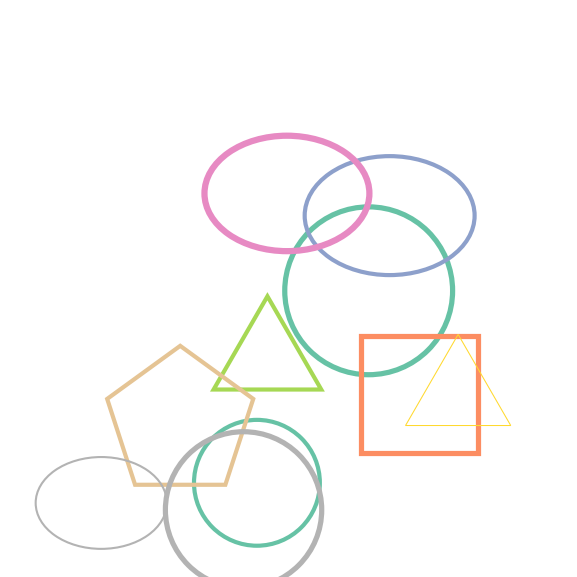[{"shape": "circle", "thickness": 2, "radius": 0.54, "center": [0.445, 0.163]}, {"shape": "circle", "thickness": 2.5, "radius": 0.73, "center": [0.638, 0.496]}, {"shape": "square", "thickness": 2.5, "radius": 0.51, "center": [0.726, 0.316]}, {"shape": "oval", "thickness": 2, "radius": 0.74, "center": [0.675, 0.626]}, {"shape": "oval", "thickness": 3, "radius": 0.71, "center": [0.497, 0.664]}, {"shape": "triangle", "thickness": 2, "radius": 0.54, "center": [0.463, 0.378]}, {"shape": "triangle", "thickness": 0.5, "radius": 0.53, "center": [0.793, 0.315]}, {"shape": "pentagon", "thickness": 2, "radius": 0.66, "center": [0.312, 0.267]}, {"shape": "oval", "thickness": 1, "radius": 0.57, "center": [0.175, 0.128]}, {"shape": "circle", "thickness": 2.5, "radius": 0.68, "center": [0.422, 0.116]}]